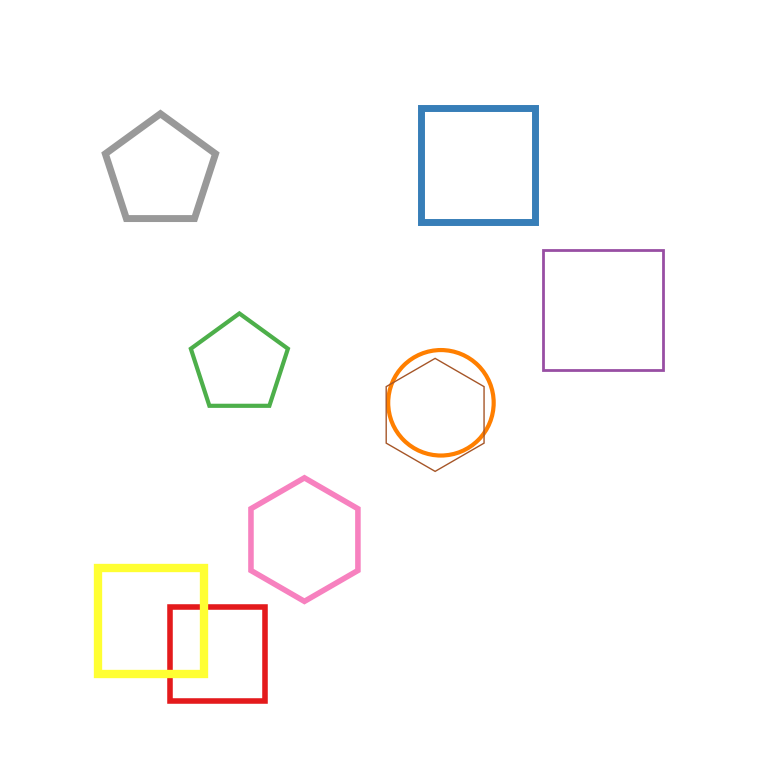[{"shape": "square", "thickness": 2, "radius": 0.31, "center": [0.283, 0.151]}, {"shape": "square", "thickness": 2.5, "radius": 0.37, "center": [0.621, 0.786]}, {"shape": "pentagon", "thickness": 1.5, "radius": 0.33, "center": [0.311, 0.527]}, {"shape": "square", "thickness": 1, "radius": 0.39, "center": [0.783, 0.597]}, {"shape": "circle", "thickness": 1.5, "radius": 0.34, "center": [0.573, 0.477]}, {"shape": "square", "thickness": 3, "radius": 0.35, "center": [0.196, 0.194]}, {"shape": "hexagon", "thickness": 0.5, "radius": 0.37, "center": [0.565, 0.461]}, {"shape": "hexagon", "thickness": 2, "radius": 0.4, "center": [0.395, 0.299]}, {"shape": "pentagon", "thickness": 2.5, "radius": 0.38, "center": [0.208, 0.777]}]